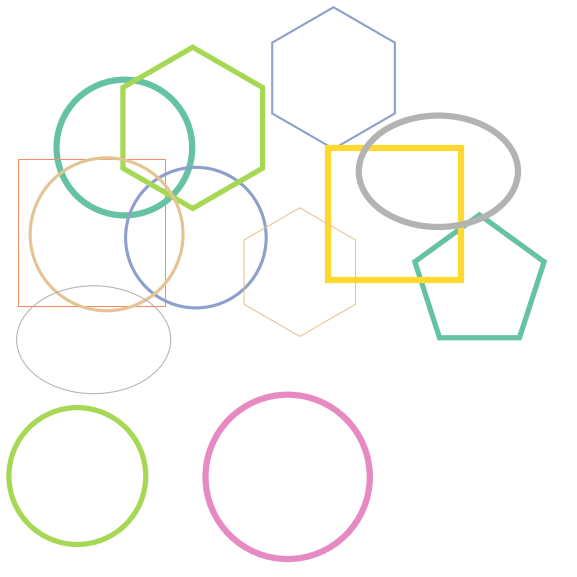[{"shape": "pentagon", "thickness": 2.5, "radius": 0.59, "center": [0.83, 0.509]}, {"shape": "circle", "thickness": 3, "radius": 0.59, "center": [0.215, 0.744]}, {"shape": "square", "thickness": 0.5, "radius": 0.63, "center": [0.158, 0.596]}, {"shape": "hexagon", "thickness": 1, "radius": 0.61, "center": [0.578, 0.864]}, {"shape": "circle", "thickness": 1.5, "radius": 0.61, "center": [0.339, 0.588]}, {"shape": "circle", "thickness": 3, "radius": 0.71, "center": [0.498, 0.173]}, {"shape": "circle", "thickness": 2.5, "radius": 0.59, "center": [0.134, 0.175]}, {"shape": "hexagon", "thickness": 2.5, "radius": 0.7, "center": [0.334, 0.778]}, {"shape": "square", "thickness": 3, "radius": 0.57, "center": [0.683, 0.629]}, {"shape": "hexagon", "thickness": 0.5, "radius": 0.56, "center": [0.519, 0.528]}, {"shape": "circle", "thickness": 1.5, "radius": 0.66, "center": [0.185, 0.593]}, {"shape": "oval", "thickness": 0.5, "radius": 0.67, "center": [0.162, 0.411]}, {"shape": "oval", "thickness": 3, "radius": 0.69, "center": [0.759, 0.703]}]